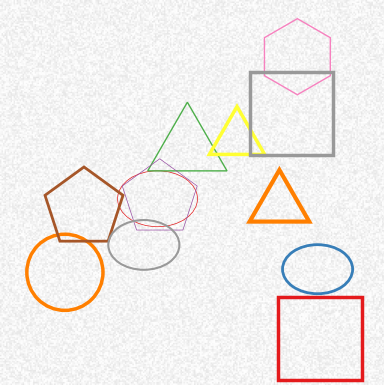[{"shape": "square", "thickness": 2.5, "radius": 0.54, "center": [0.831, 0.12]}, {"shape": "oval", "thickness": 0.5, "radius": 0.52, "center": [0.409, 0.484]}, {"shape": "oval", "thickness": 2, "radius": 0.46, "center": [0.825, 0.301]}, {"shape": "triangle", "thickness": 1, "radius": 0.59, "center": [0.487, 0.616]}, {"shape": "pentagon", "thickness": 0.5, "radius": 0.51, "center": [0.415, 0.485]}, {"shape": "circle", "thickness": 2.5, "radius": 0.49, "center": [0.169, 0.293]}, {"shape": "triangle", "thickness": 3, "radius": 0.45, "center": [0.726, 0.469]}, {"shape": "triangle", "thickness": 2.5, "radius": 0.41, "center": [0.616, 0.64]}, {"shape": "pentagon", "thickness": 2, "radius": 0.53, "center": [0.218, 0.46]}, {"shape": "hexagon", "thickness": 1, "radius": 0.49, "center": [0.772, 0.853]}, {"shape": "square", "thickness": 2.5, "radius": 0.54, "center": [0.757, 0.705]}, {"shape": "oval", "thickness": 1.5, "radius": 0.46, "center": [0.374, 0.364]}]